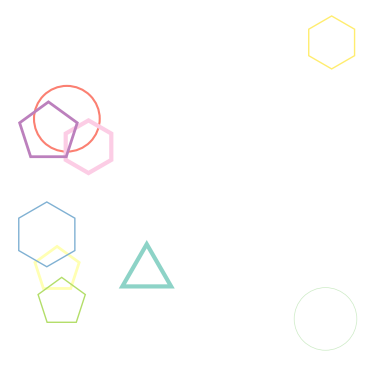[{"shape": "triangle", "thickness": 3, "radius": 0.37, "center": [0.381, 0.293]}, {"shape": "pentagon", "thickness": 2, "radius": 0.3, "center": [0.148, 0.3]}, {"shape": "circle", "thickness": 1.5, "radius": 0.43, "center": [0.174, 0.692]}, {"shape": "hexagon", "thickness": 1, "radius": 0.42, "center": [0.122, 0.391]}, {"shape": "pentagon", "thickness": 1, "radius": 0.32, "center": [0.16, 0.215]}, {"shape": "hexagon", "thickness": 3, "radius": 0.34, "center": [0.23, 0.619]}, {"shape": "pentagon", "thickness": 2, "radius": 0.39, "center": [0.126, 0.657]}, {"shape": "circle", "thickness": 0.5, "radius": 0.41, "center": [0.845, 0.172]}, {"shape": "hexagon", "thickness": 1, "radius": 0.34, "center": [0.861, 0.89]}]